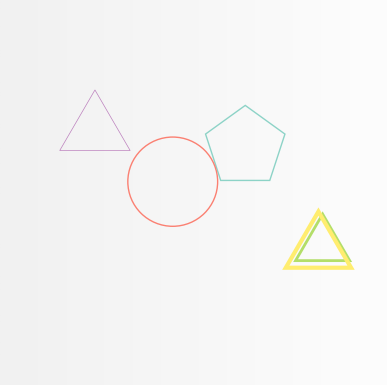[{"shape": "pentagon", "thickness": 1, "radius": 0.54, "center": [0.633, 0.618]}, {"shape": "circle", "thickness": 1, "radius": 0.58, "center": [0.446, 0.528]}, {"shape": "triangle", "thickness": 2, "radius": 0.4, "center": [0.833, 0.363]}, {"shape": "triangle", "thickness": 0.5, "radius": 0.52, "center": [0.245, 0.661]}, {"shape": "triangle", "thickness": 3, "radius": 0.49, "center": [0.822, 0.353]}]